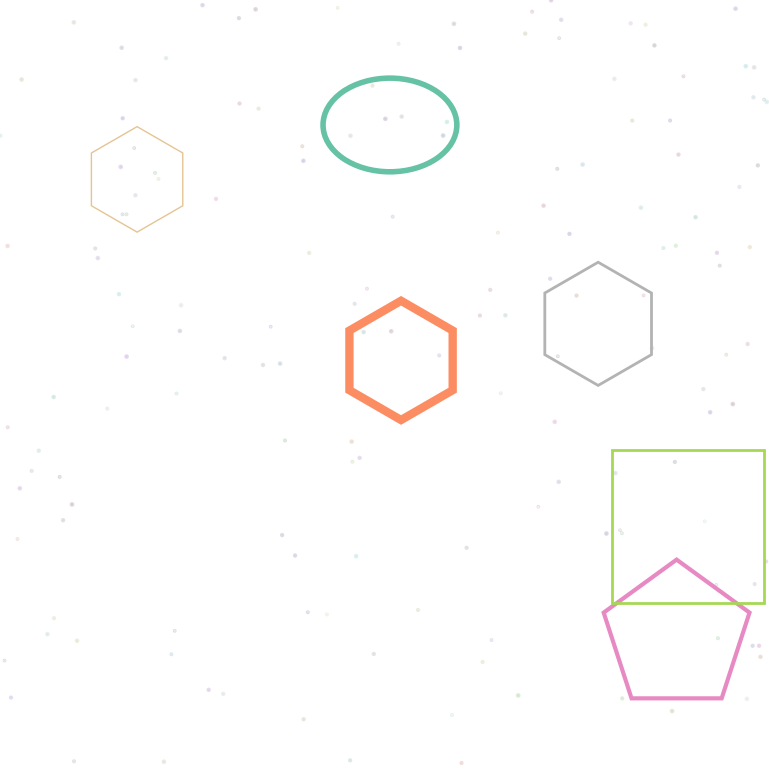[{"shape": "oval", "thickness": 2, "radius": 0.43, "center": [0.506, 0.838]}, {"shape": "hexagon", "thickness": 3, "radius": 0.39, "center": [0.521, 0.532]}, {"shape": "pentagon", "thickness": 1.5, "radius": 0.5, "center": [0.879, 0.174]}, {"shape": "square", "thickness": 1, "radius": 0.49, "center": [0.893, 0.316]}, {"shape": "hexagon", "thickness": 0.5, "radius": 0.34, "center": [0.178, 0.767]}, {"shape": "hexagon", "thickness": 1, "radius": 0.4, "center": [0.777, 0.579]}]